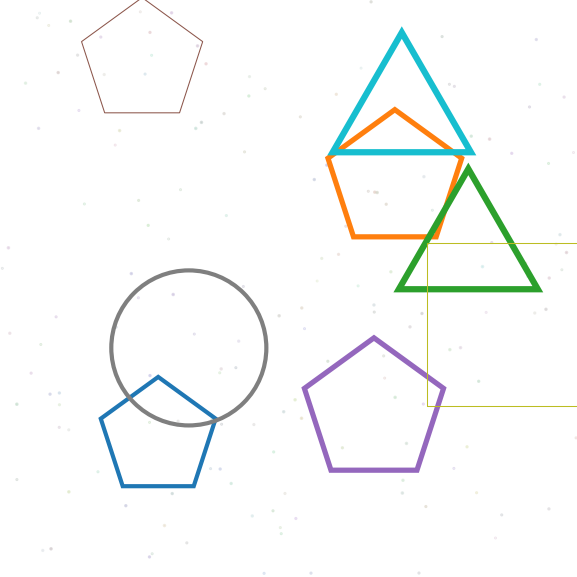[{"shape": "pentagon", "thickness": 2, "radius": 0.52, "center": [0.274, 0.242]}, {"shape": "pentagon", "thickness": 2.5, "radius": 0.61, "center": [0.684, 0.688]}, {"shape": "triangle", "thickness": 3, "radius": 0.69, "center": [0.811, 0.568]}, {"shape": "pentagon", "thickness": 2.5, "radius": 0.63, "center": [0.648, 0.287]}, {"shape": "pentagon", "thickness": 0.5, "radius": 0.55, "center": [0.246, 0.893]}, {"shape": "circle", "thickness": 2, "radius": 0.67, "center": [0.327, 0.397]}, {"shape": "square", "thickness": 0.5, "radius": 0.7, "center": [0.88, 0.437]}, {"shape": "triangle", "thickness": 3, "radius": 0.69, "center": [0.696, 0.805]}]